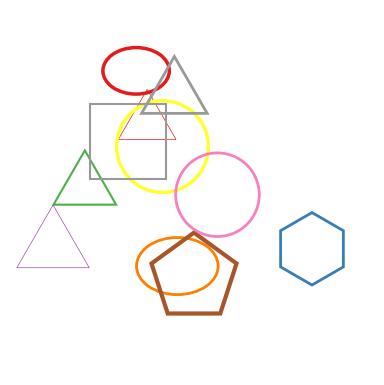[{"shape": "triangle", "thickness": 0.5, "radius": 0.43, "center": [0.382, 0.681]}, {"shape": "oval", "thickness": 2.5, "radius": 0.43, "center": [0.354, 0.816]}, {"shape": "hexagon", "thickness": 2, "radius": 0.47, "center": [0.81, 0.354]}, {"shape": "triangle", "thickness": 1.5, "radius": 0.47, "center": [0.22, 0.515]}, {"shape": "triangle", "thickness": 0.5, "radius": 0.54, "center": [0.138, 0.359]}, {"shape": "oval", "thickness": 2, "radius": 0.53, "center": [0.461, 0.309]}, {"shape": "circle", "thickness": 2.5, "radius": 0.6, "center": [0.422, 0.619]}, {"shape": "pentagon", "thickness": 3, "radius": 0.58, "center": [0.504, 0.28]}, {"shape": "circle", "thickness": 2, "radius": 0.54, "center": [0.565, 0.494]}, {"shape": "square", "thickness": 1.5, "radius": 0.49, "center": [0.333, 0.633]}, {"shape": "triangle", "thickness": 2, "radius": 0.49, "center": [0.453, 0.755]}]